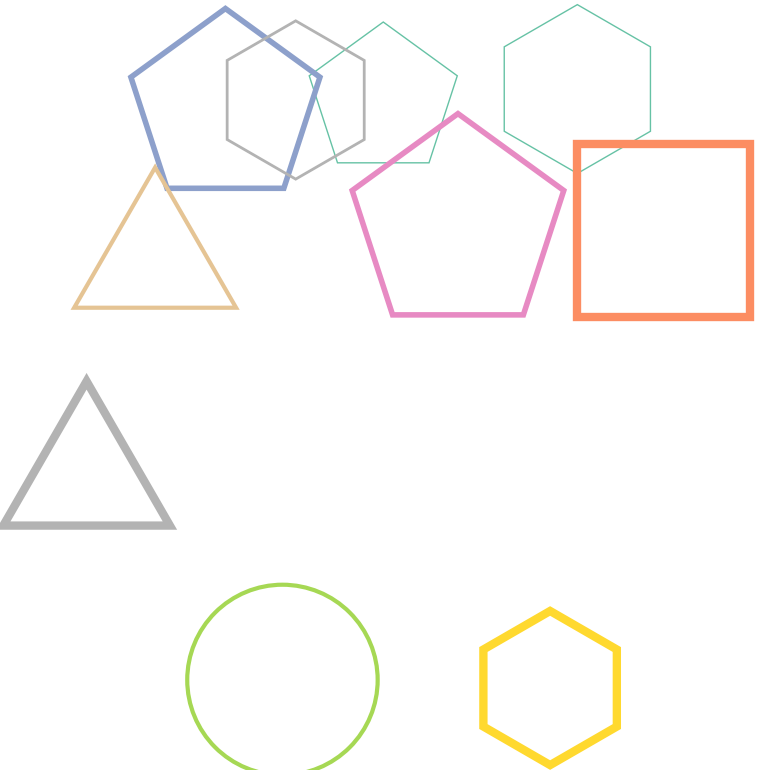[{"shape": "hexagon", "thickness": 0.5, "radius": 0.55, "center": [0.75, 0.884]}, {"shape": "pentagon", "thickness": 0.5, "radius": 0.51, "center": [0.498, 0.87]}, {"shape": "square", "thickness": 3, "radius": 0.56, "center": [0.861, 0.7]}, {"shape": "pentagon", "thickness": 2, "radius": 0.65, "center": [0.293, 0.86]}, {"shape": "pentagon", "thickness": 2, "radius": 0.72, "center": [0.595, 0.708]}, {"shape": "circle", "thickness": 1.5, "radius": 0.62, "center": [0.367, 0.117]}, {"shape": "hexagon", "thickness": 3, "radius": 0.5, "center": [0.714, 0.106]}, {"shape": "triangle", "thickness": 1.5, "radius": 0.61, "center": [0.201, 0.661]}, {"shape": "hexagon", "thickness": 1, "radius": 0.51, "center": [0.384, 0.87]}, {"shape": "triangle", "thickness": 3, "radius": 0.62, "center": [0.112, 0.38]}]